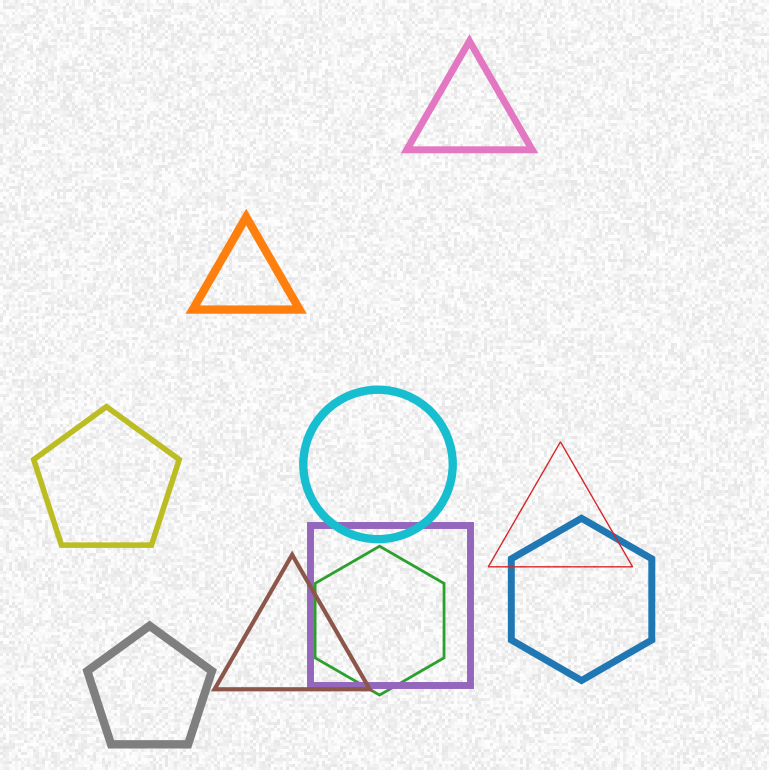[{"shape": "hexagon", "thickness": 2.5, "radius": 0.53, "center": [0.755, 0.222]}, {"shape": "triangle", "thickness": 3, "radius": 0.4, "center": [0.32, 0.638]}, {"shape": "hexagon", "thickness": 1, "radius": 0.48, "center": [0.493, 0.194]}, {"shape": "triangle", "thickness": 0.5, "radius": 0.54, "center": [0.728, 0.318]}, {"shape": "square", "thickness": 2.5, "radius": 0.52, "center": [0.506, 0.214]}, {"shape": "triangle", "thickness": 1.5, "radius": 0.58, "center": [0.379, 0.163]}, {"shape": "triangle", "thickness": 2.5, "radius": 0.47, "center": [0.61, 0.853]}, {"shape": "pentagon", "thickness": 3, "radius": 0.43, "center": [0.194, 0.102]}, {"shape": "pentagon", "thickness": 2, "radius": 0.5, "center": [0.138, 0.372]}, {"shape": "circle", "thickness": 3, "radius": 0.49, "center": [0.491, 0.397]}]